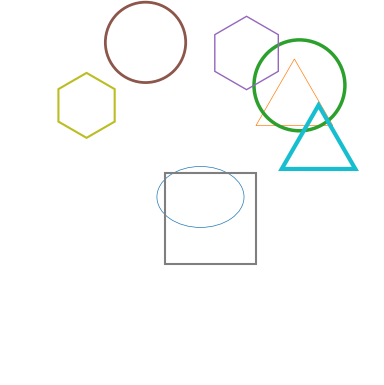[{"shape": "oval", "thickness": 0.5, "radius": 0.57, "center": [0.521, 0.488]}, {"shape": "triangle", "thickness": 0.5, "radius": 0.58, "center": [0.765, 0.731]}, {"shape": "circle", "thickness": 2.5, "radius": 0.59, "center": [0.778, 0.778]}, {"shape": "hexagon", "thickness": 1, "radius": 0.48, "center": [0.64, 0.862]}, {"shape": "circle", "thickness": 2, "radius": 0.52, "center": [0.378, 0.89]}, {"shape": "square", "thickness": 1.5, "radius": 0.59, "center": [0.547, 0.432]}, {"shape": "hexagon", "thickness": 1.5, "radius": 0.42, "center": [0.225, 0.726]}, {"shape": "triangle", "thickness": 3, "radius": 0.55, "center": [0.827, 0.616]}]